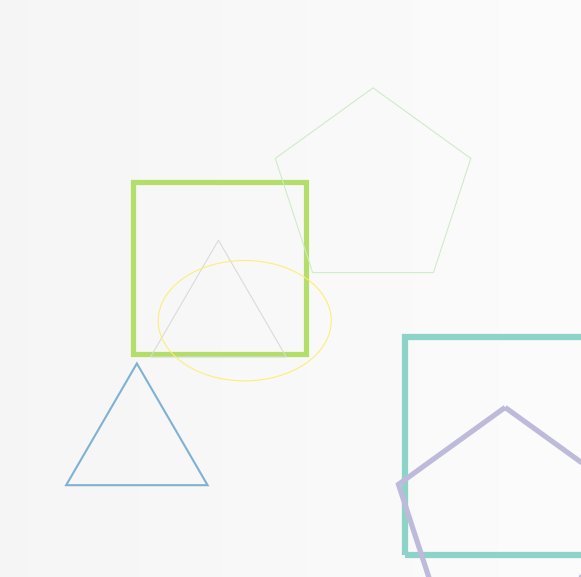[{"shape": "square", "thickness": 3, "radius": 0.94, "center": [0.886, 0.227]}, {"shape": "pentagon", "thickness": 2.5, "radius": 0.96, "center": [0.869, 0.101]}, {"shape": "triangle", "thickness": 1, "radius": 0.7, "center": [0.235, 0.229]}, {"shape": "square", "thickness": 2.5, "radius": 0.75, "center": [0.377, 0.535]}, {"shape": "triangle", "thickness": 0.5, "radius": 0.67, "center": [0.376, 0.448]}, {"shape": "pentagon", "thickness": 0.5, "radius": 0.88, "center": [0.642, 0.67]}, {"shape": "oval", "thickness": 0.5, "radius": 0.74, "center": [0.421, 0.444]}]